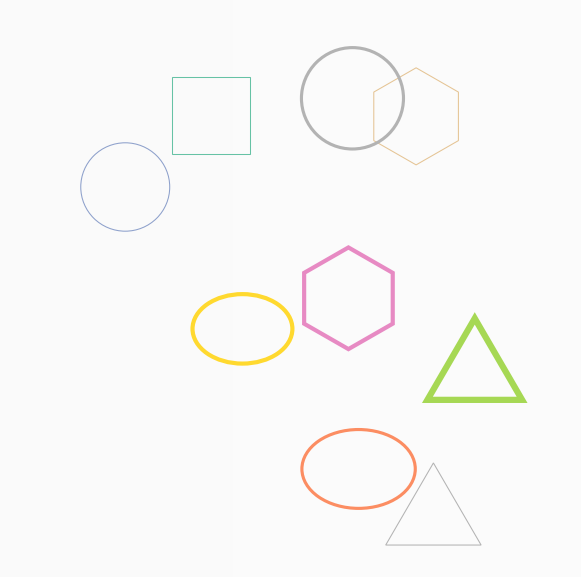[{"shape": "square", "thickness": 0.5, "radius": 0.33, "center": [0.363, 0.799]}, {"shape": "oval", "thickness": 1.5, "radius": 0.49, "center": [0.617, 0.187]}, {"shape": "circle", "thickness": 0.5, "radius": 0.38, "center": [0.215, 0.675]}, {"shape": "hexagon", "thickness": 2, "radius": 0.44, "center": [0.599, 0.483]}, {"shape": "triangle", "thickness": 3, "radius": 0.47, "center": [0.817, 0.354]}, {"shape": "oval", "thickness": 2, "radius": 0.43, "center": [0.417, 0.43]}, {"shape": "hexagon", "thickness": 0.5, "radius": 0.42, "center": [0.716, 0.798]}, {"shape": "triangle", "thickness": 0.5, "radius": 0.47, "center": [0.746, 0.103]}, {"shape": "circle", "thickness": 1.5, "radius": 0.44, "center": [0.606, 0.829]}]